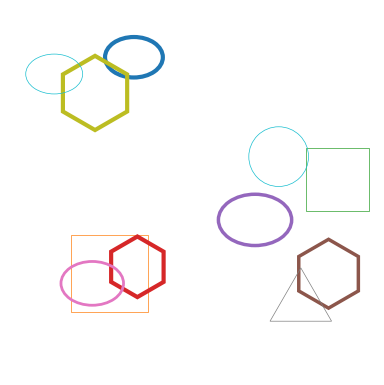[{"shape": "oval", "thickness": 3, "radius": 0.38, "center": [0.348, 0.851]}, {"shape": "square", "thickness": 0.5, "radius": 0.5, "center": [0.284, 0.29]}, {"shape": "square", "thickness": 0.5, "radius": 0.41, "center": [0.876, 0.534]}, {"shape": "hexagon", "thickness": 3, "radius": 0.39, "center": [0.357, 0.307]}, {"shape": "oval", "thickness": 2.5, "radius": 0.48, "center": [0.662, 0.429]}, {"shape": "hexagon", "thickness": 2.5, "radius": 0.45, "center": [0.853, 0.289]}, {"shape": "oval", "thickness": 2, "radius": 0.41, "center": [0.24, 0.264]}, {"shape": "triangle", "thickness": 0.5, "radius": 0.46, "center": [0.781, 0.212]}, {"shape": "hexagon", "thickness": 3, "radius": 0.48, "center": [0.247, 0.759]}, {"shape": "circle", "thickness": 0.5, "radius": 0.39, "center": [0.724, 0.593]}, {"shape": "oval", "thickness": 0.5, "radius": 0.37, "center": [0.141, 0.808]}]